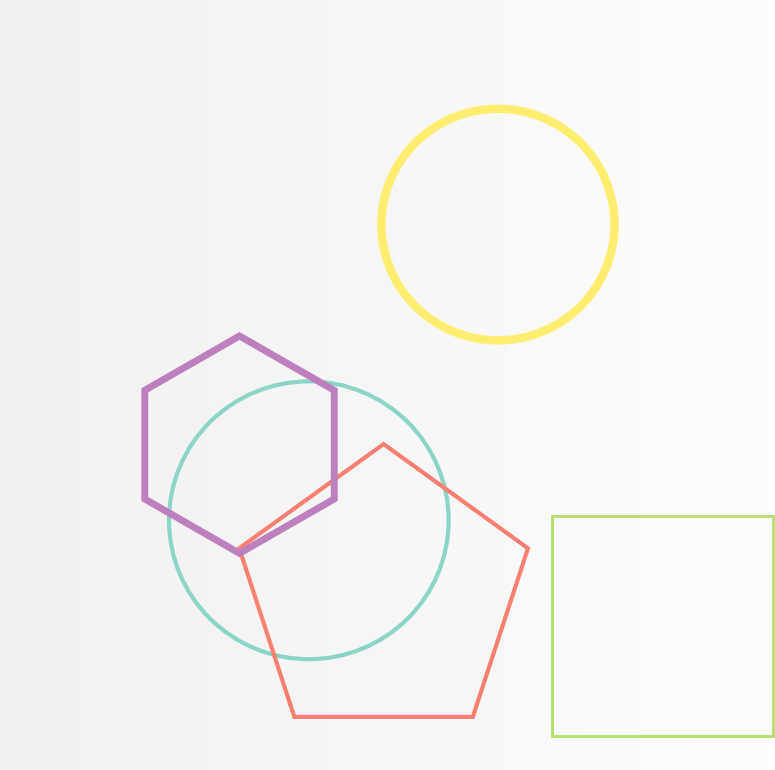[{"shape": "circle", "thickness": 1.5, "radius": 0.9, "center": [0.398, 0.324]}, {"shape": "pentagon", "thickness": 1.5, "radius": 0.98, "center": [0.495, 0.227]}, {"shape": "square", "thickness": 1, "radius": 0.71, "center": [0.855, 0.187]}, {"shape": "hexagon", "thickness": 2.5, "radius": 0.71, "center": [0.309, 0.423]}, {"shape": "circle", "thickness": 3, "radius": 0.75, "center": [0.643, 0.708]}]